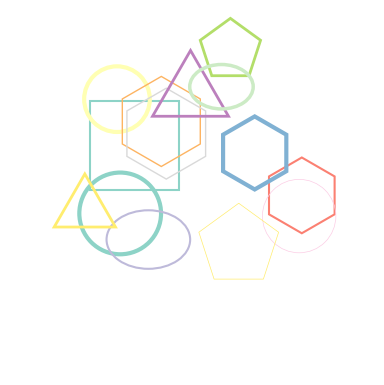[{"shape": "square", "thickness": 1.5, "radius": 0.57, "center": [0.349, 0.623]}, {"shape": "circle", "thickness": 3, "radius": 0.53, "center": [0.312, 0.446]}, {"shape": "circle", "thickness": 3, "radius": 0.43, "center": [0.304, 0.742]}, {"shape": "oval", "thickness": 1.5, "radius": 0.54, "center": [0.385, 0.378]}, {"shape": "hexagon", "thickness": 1.5, "radius": 0.49, "center": [0.784, 0.493]}, {"shape": "hexagon", "thickness": 3, "radius": 0.47, "center": [0.662, 0.603]}, {"shape": "hexagon", "thickness": 1, "radius": 0.58, "center": [0.419, 0.685]}, {"shape": "pentagon", "thickness": 2, "radius": 0.41, "center": [0.598, 0.87]}, {"shape": "circle", "thickness": 0.5, "radius": 0.48, "center": [0.777, 0.439]}, {"shape": "hexagon", "thickness": 1, "radius": 0.59, "center": [0.432, 0.653]}, {"shape": "triangle", "thickness": 2, "radius": 0.57, "center": [0.495, 0.755]}, {"shape": "oval", "thickness": 2.5, "radius": 0.41, "center": [0.575, 0.775]}, {"shape": "pentagon", "thickness": 0.5, "radius": 0.54, "center": [0.62, 0.363]}, {"shape": "triangle", "thickness": 2, "radius": 0.46, "center": [0.22, 0.456]}]